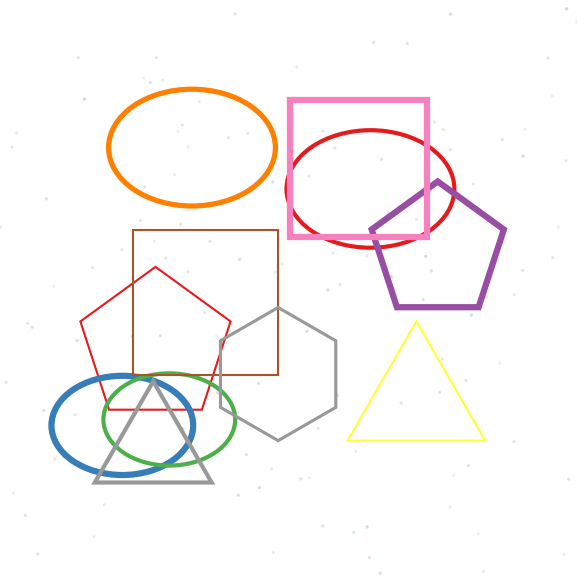[{"shape": "pentagon", "thickness": 1, "radius": 0.68, "center": [0.269, 0.4]}, {"shape": "oval", "thickness": 2, "radius": 0.73, "center": [0.641, 0.672]}, {"shape": "oval", "thickness": 3, "radius": 0.61, "center": [0.212, 0.262]}, {"shape": "oval", "thickness": 2, "radius": 0.57, "center": [0.293, 0.273]}, {"shape": "pentagon", "thickness": 3, "radius": 0.6, "center": [0.758, 0.565]}, {"shape": "oval", "thickness": 2.5, "radius": 0.72, "center": [0.332, 0.744]}, {"shape": "triangle", "thickness": 1, "radius": 0.69, "center": [0.721, 0.305]}, {"shape": "square", "thickness": 1, "radius": 0.63, "center": [0.356, 0.476]}, {"shape": "square", "thickness": 3, "radius": 0.59, "center": [0.62, 0.707]}, {"shape": "hexagon", "thickness": 1.5, "radius": 0.58, "center": [0.482, 0.351]}, {"shape": "triangle", "thickness": 2, "radius": 0.58, "center": [0.265, 0.222]}]